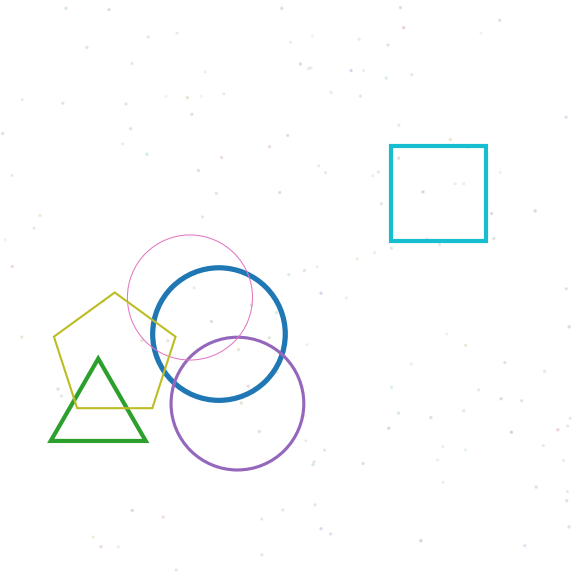[{"shape": "circle", "thickness": 2.5, "radius": 0.57, "center": [0.379, 0.421]}, {"shape": "triangle", "thickness": 2, "radius": 0.48, "center": [0.17, 0.283]}, {"shape": "circle", "thickness": 1.5, "radius": 0.57, "center": [0.411, 0.3]}, {"shape": "circle", "thickness": 0.5, "radius": 0.54, "center": [0.329, 0.484]}, {"shape": "pentagon", "thickness": 1, "radius": 0.55, "center": [0.199, 0.382]}, {"shape": "square", "thickness": 2, "radius": 0.41, "center": [0.76, 0.664]}]